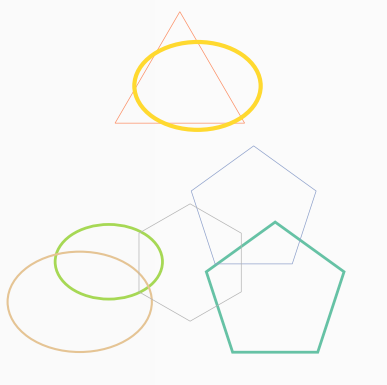[{"shape": "pentagon", "thickness": 2, "radius": 0.93, "center": [0.71, 0.236]}, {"shape": "triangle", "thickness": 0.5, "radius": 0.97, "center": [0.464, 0.777]}, {"shape": "pentagon", "thickness": 0.5, "radius": 0.85, "center": [0.655, 0.452]}, {"shape": "oval", "thickness": 2, "radius": 0.69, "center": [0.281, 0.32]}, {"shape": "oval", "thickness": 3, "radius": 0.82, "center": [0.51, 0.777]}, {"shape": "oval", "thickness": 1.5, "radius": 0.93, "center": [0.206, 0.216]}, {"shape": "hexagon", "thickness": 0.5, "radius": 0.76, "center": [0.491, 0.318]}]